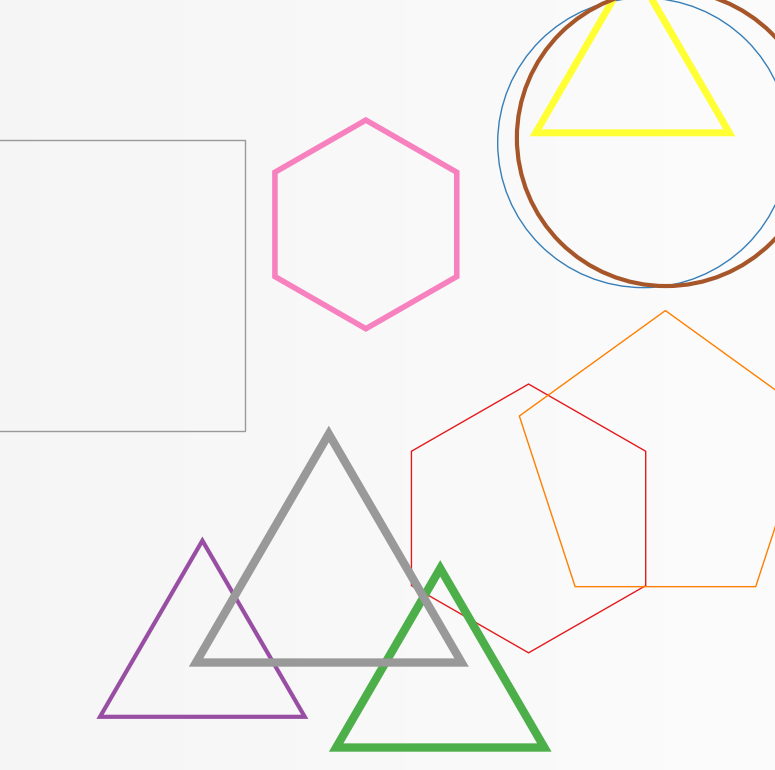[{"shape": "hexagon", "thickness": 0.5, "radius": 0.87, "center": [0.682, 0.327]}, {"shape": "circle", "thickness": 0.5, "radius": 0.94, "center": [0.83, 0.815]}, {"shape": "triangle", "thickness": 3, "radius": 0.78, "center": [0.568, 0.107]}, {"shape": "triangle", "thickness": 1.5, "radius": 0.76, "center": [0.261, 0.145]}, {"shape": "pentagon", "thickness": 0.5, "radius": 0.99, "center": [0.859, 0.398]}, {"shape": "triangle", "thickness": 2.5, "radius": 0.72, "center": [0.816, 0.9]}, {"shape": "circle", "thickness": 1.5, "radius": 0.96, "center": [0.859, 0.821]}, {"shape": "hexagon", "thickness": 2, "radius": 0.68, "center": [0.472, 0.709]}, {"shape": "square", "thickness": 0.5, "radius": 0.94, "center": [0.128, 0.629]}, {"shape": "triangle", "thickness": 3, "radius": 0.99, "center": [0.424, 0.239]}]